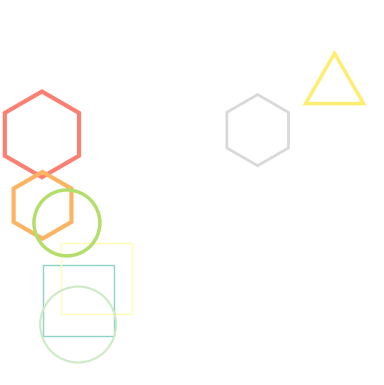[{"shape": "square", "thickness": 1, "radius": 0.46, "center": [0.204, 0.22]}, {"shape": "square", "thickness": 1, "radius": 0.46, "center": [0.251, 0.277]}, {"shape": "hexagon", "thickness": 3, "radius": 0.56, "center": [0.109, 0.651]}, {"shape": "hexagon", "thickness": 3, "radius": 0.43, "center": [0.11, 0.467]}, {"shape": "circle", "thickness": 2.5, "radius": 0.43, "center": [0.174, 0.421]}, {"shape": "hexagon", "thickness": 2, "radius": 0.46, "center": [0.669, 0.662]}, {"shape": "circle", "thickness": 1.5, "radius": 0.49, "center": [0.203, 0.157]}, {"shape": "triangle", "thickness": 2.5, "radius": 0.44, "center": [0.869, 0.774]}]